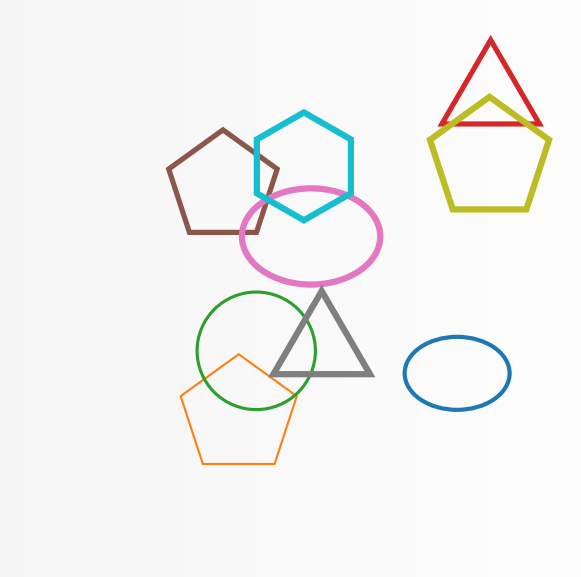[{"shape": "oval", "thickness": 2, "radius": 0.45, "center": [0.786, 0.353]}, {"shape": "pentagon", "thickness": 1, "radius": 0.53, "center": [0.411, 0.281]}, {"shape": "circle", "thickness": 1.5, "radius": 0.51, "center": [0.441, 0.392]}, {"shape": "triangle", "thickness": 2.5, "radius": 0.48, "center": [0.844, 0.833]}, {"shape": "pentagon", "thickness": 2.5, "radius": 0.49, "center": [0.384, 0.676]}, {"shape": "oval", "thickness": 3, "radius": 0.59, "center": [0.535, 0.59]}, {"shape": "triangle", "thickness": 3, "radius": 0.48, "center": [0.553, 0.399]}, {"shape": "pentagon", "thickness": 3, "radius": 0.54, "center": [0.842, 0.724]}, {"shape": "hexagon", "thickness": 3, "radius": 0.47, "center": [0.523, 0.711]}]